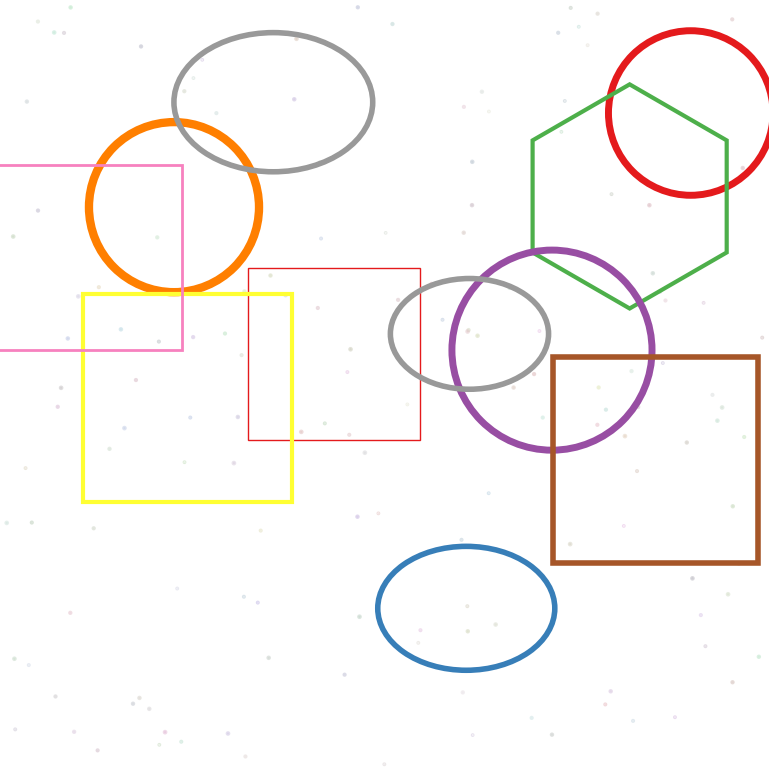[{"shape": "circle", "thickness": 2.5, "radius": 0.53, "center": [0.897, 0.853]}, {"shape": "square", "thickness": 0.5, "radius": 0.56, "center": [0.434, 0.54]}, {"shape": "oval", "thickness": 2, "radius": 0.57, "center": [0.606, 0.21]}, {"shape": "hexagon", "thickness": 1.5, "radius": 0.73, "center": [0.818, 0.745]}, {"shape": "circle", "thickness": 2.5, "radius": 0.65, "center": [0.717, 0.545]}, {"shape": "circle", "thickness": 3, "radius": 0.55, "center": [0.226, 0.731]}, {"shape": "square", "thickness": 1.5, "radius": 0.68, "center": [0.244, 0.483]}, {"shape": "square", "thickness": 2, "radius": 0.67, "center": [0.851, 0.402]}, {"shape": "square", "thickness": 1, "radius": 0.6, "center": [0.116, 0.665]}, {"shape": "oval", "thickness": 2, "radius": 0.51, "center": [0.61, 0.566]}, {"shape": "oval", "thickness": 2, "radius": 0.65, "center": [0.355, 0.867]}]